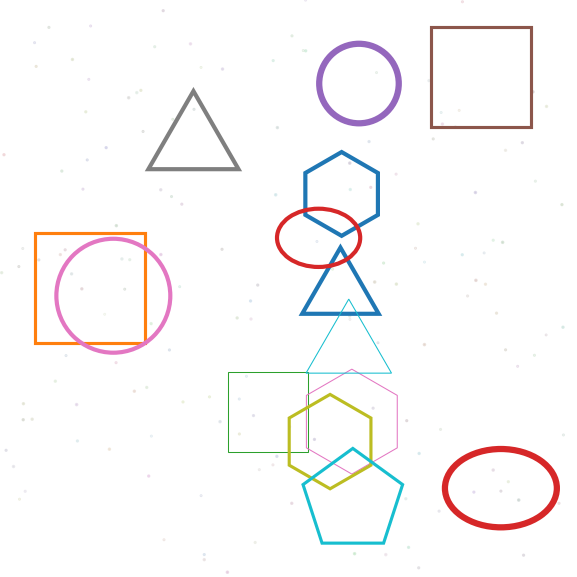[{"shape": "hexagon", "thickness": 2, "radius": 0.36, "center": [0.592, 0.663]}, {"shape": "triangle", "thickness": 2, "radius": 0.38, "center": [0.59, 0.494]}, {"shape": "square", "thickness": 1.5, "radius": 0.48, "center": [0.155, 0.5]}, {"shape": "square", "thickness": 0.5, "radius": 0.35, "center": [0.464, 0.286]}, {"shape": "oval", "thickness": 3, "radius": 0.48, "center": [0.867, 0.154]}, {"shape": "oval", "thickness": 2, "radius": 0.36, "center": [0.552, 0.587]}, {"shape": "circle", "thickness": 3, "radius": 0.34, "center": [0.622, 0.854]}, {"shape": "square", "thickness": 1.5, "radius": 0.43, "center": [0.832, 0.866]}, {"shape": "hexagon", "thickness": 0.5, "radius": 0.45, "center": [0.609, 0.269]}, {"shape": "circle", "thickness": 2, "radius": 0.49, "center": [0.196, 0.487]}, {"shape": "triangle", "thickness": 2, "radius": 0.45, "center": [0.335, 0.751]}, {"shape": "hexagon", "thickness": 1.5, "radius": 0.41, "center": [0.572, 0.234]}, {"shape": "triangle", "thickness": 0.5, "radius": 0.43, "center": [0.604, 0.396]}, {"shape": "pentagon", "thickness": 1.5, "radius": 0.45, "center": [0.611, 0.132]}]